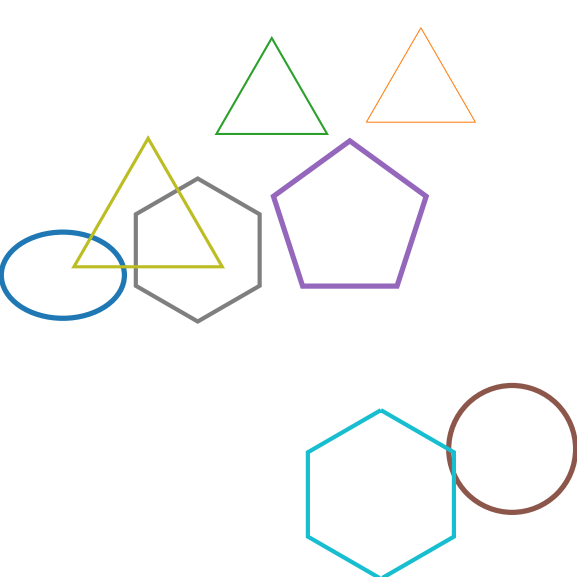[{"shape": "oval", "thickness": 2.5, "radius": 0.53, "center": [0.109, 0.523]}, {"shape": "triangle", "thickness": 0.5, "radius": 0.55, "center": [0.729, 0.842]}, {"shape": "triangle", "thickness": 1, "radius": 0.55, "center": [0.471, 0.823]}, {"shape": "pentagon", "thickness": 2.5, "radius": 0.7, "center": [0.606, 0.616]}, {"shape": "circle", "thickness": 2.5, "radius": 0.55, "center": [0.887, 0.222]}, {"shape": "hexagon", "thickness": 2, "radius": 0.62, "center": [0.342, 0.566]}, {"shape": "triangle", "thickness": 1.5, "radius": 0.74, "center": [0.256, 0.611]}, {"shape": "hexagon", "thickness": 2, "radius": 0.73, "center": [0.66, 0.143]}]